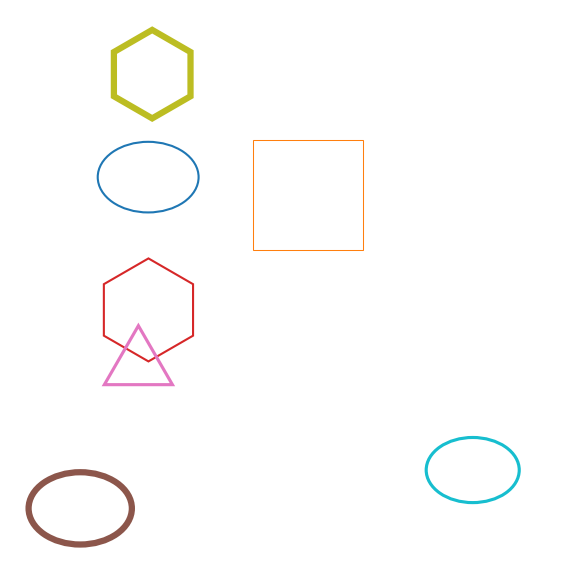[{"shape": "oval", "thickness": 1, "radius": 0.44, "center": [0.257, 0.692]}, {"shape": "square", "thickness": 0.5, "radius": 0.47, "center": [0.533, 0.661]}, {"shape": "hexagon", "thickness": 1, "radius": 0.45, "center": [0.257, 0.462]}, {"shape": "oval", "thickness": 3, "radius": 0.45, "center": [0.139, 0.119]}, {"shape": "triangle", "thickness": 1.5, "radius": 0.34, "center": [0.24, 0.367]}, {"shape": "hexagon", "thickness": 3, "radius": 0.38, "center": [0.264, 0.871]}, {"shape": "oval", "thickness": 1.5, "radius": 0.4, "center": [0.819, 0.185]}]